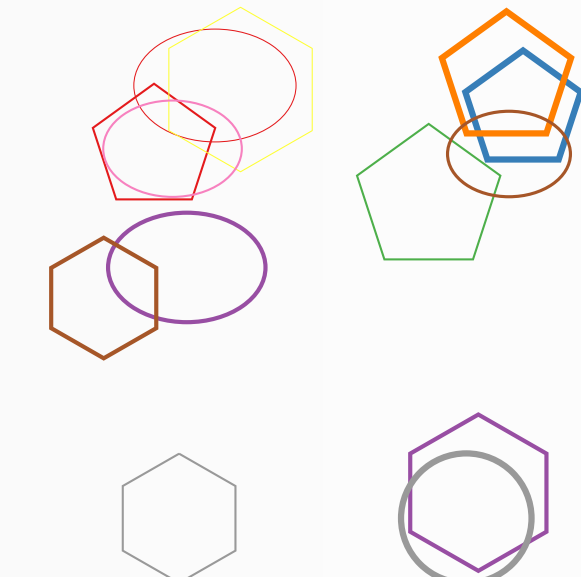[{"shape": "pentagon", "thickness": 1, "radius": 0.55, "center": [0.265, 0.743]}, {"shape": "oval", "thickness": 0.5, "radius": 0.7, "center": [0.37, 0.851]}, {"shape": "pentagon", "thickness": 3, "radius": 0.52, "center": [0.9, 0.807]}, {"shape": "pentagon", "thickness": 1, "radius": 0.65, "center": [0.738, 0.655]}, {"shape": "hexagon", "thickness": 2, "radius": 0.68, "center": [0.823, 0.146]}, {"shape": "oval", "thickness": 2, "radius": 0.68, "center": [0.321, 0.536]}, {"shape": "pentagon", "thickness": 3, "radius": 0.58, "center": [0.871, 0.863]}, {"shape": "hexagon", "thickness": 0.5, "radius": 0.71, "center": [0.414, 0.844]}, {"shape": "hexagon", "thickness": 2, "radius": 0.52, "center": [0.178, 0.483]}, {"shape": "oval", "thickness": 1.5, "radius": 0.53, "center": [0.876, 0.732]}, {"shape": "oval", "thickness": 1, "radius": 0.6, "center": [0.297, 0.742]}, {"shape": "hexagon", "thickness": 1, "radius": 0.56, "center": [0.308, 0.102]}, {"shape": "circle", "thickness": 3, "radius": 0.56, "center": [0.802, 0.102]}]